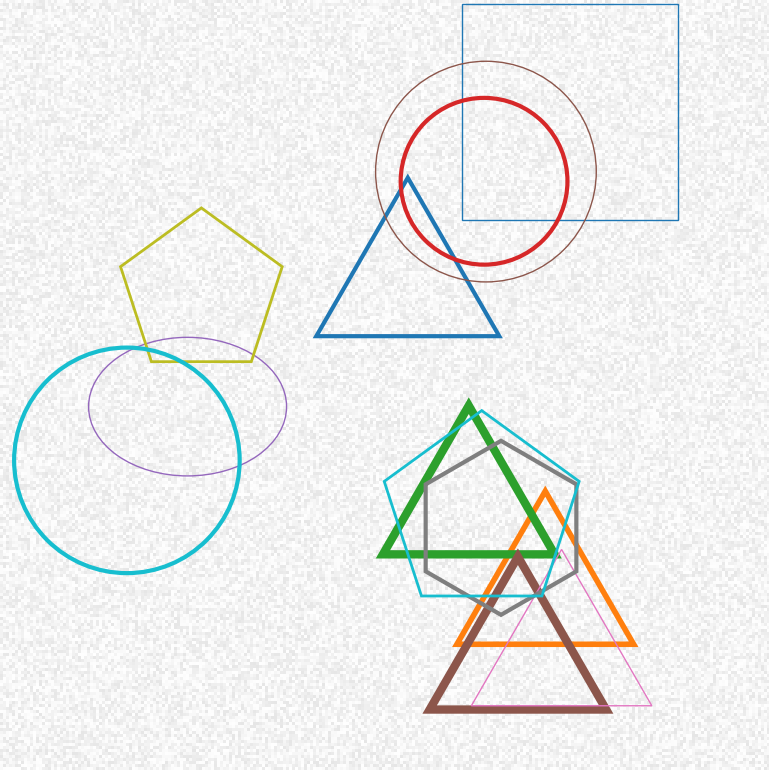[{"shape": "square", "thickness": 0.5, "radius": 0.7, "center": [0.74, 0.854]}, {"shape": "triangle", "thickness": 1.5, "radius": 0.69, "center": [0.53, 0.632]}, {"shape": "triangle", "thickness": 2, "radius": 0.66, "center": [0.708, 0.23]}, {"shape": "triangle", "thickness": 3, "radius": 0.64, "center": [0.609, 0.344]}, {"shape": "circle", "thickness": 1.5, "radius": 0.54, "center": [0.629, 0.765]}, {"shape": "oval", "thickness": 0.5, "radius": 0.64, "center": [0.244, 0.472]}, {"shape": "triangle", "thickness": 3, "radius": 0.66, "center": [0.673, 0.145]}, {"shape": "circle", "thickness": 0.5, "radius": 0.72, "center": [0.631, 0.777]}, {"shape": "triangle", "thickness": 0.5, "radius": 0.68, "center": [0.729, 0.151]}, {"shape": "hexagon", "thickness": 1.5, "radius": 0.56, "center": [0.651, 0.314]}, {"shape": "pentagon", "thickness": 1, "radius": 0.55, "center": [0.262, 0.62]}, {"shape": "pentagon", "thickness": 1, "radius": 0.67, "center": [0.626, 0.334]}, {"shape": "circle", "thickness": 1.5, "radius": 0.73, "center": [0.165, 0.402]}]